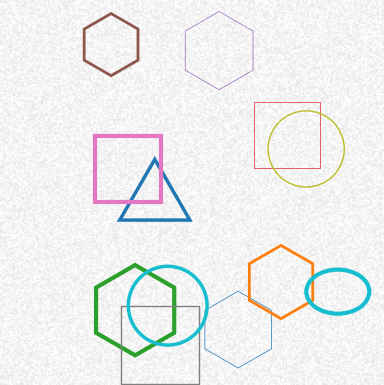[{"shape": "hexagon", "thickness": 0.5, "radius": 0.5, "center": [0.619, 0.144]}, {"shape": "triangle", "thickness": 2.5, "radius": 0.53, "center": [0.402, 0.481]}, {"shape": "hexagon", "thickness": 2, "radius": 0.48, "center": [0.73, 0.267]}, {"shape": "hexagon", "thickness": 3, "radius": 0.59, "center": [0.351, 0.194]}, {"shape": "square", "thickness": 0.5, "radius": 0.43, "center": [0.745, 0.65]}, {"shape": "hexagon", "thickness": 0.5, "radius": 0.51, "center": [0.569, 0.869]}, {"shape": "hexagon", "thickness": 2, "radius": 0.4, "center": [0.289, 0.884]}, {"shape": "square", "thickness": 3, "radius": 0.42, "center": [0.332, 0.561]}, {"shape": "square", "thickness": 1, "radius": 0.51, "center": [0.415, 0.105]}, {"shape": "circle", "thickness": 1, "radius": 0.49, "center": [0.795, 0.613]}, {"shape": "circle", "thickness": 2.5, "radius": 0.51, "center": [0.436, 0.206]}, {"shape": "oval", "thickness": 3, "radius": 0.41, "center": [0.877, 0.242]}]